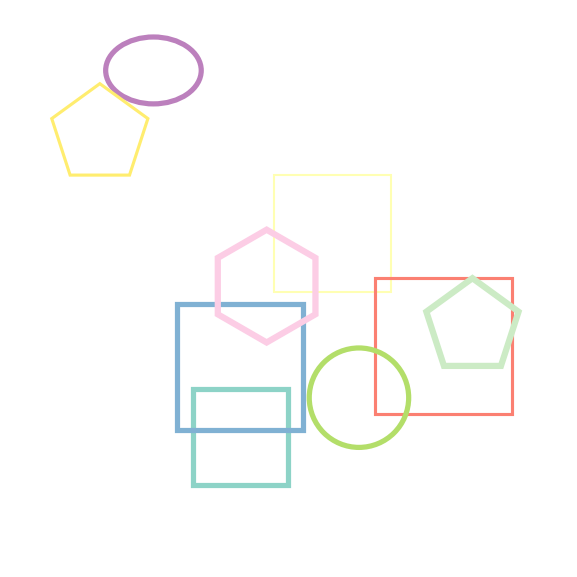[{"shape": "square", "thickness": 2.5, "radius": 0.41, "center": [0.416, 0.242]}, {"shape": "square", "thickness": 1, "radius": 0.51, "center": [0.576, 0.595]}, {"shape": "square", "thickness": 1.5, "radius": 0.59, "center": [0.767, 0.4]}, {"shape": "square", "thickness": 2.5, "radius": 0.55, "center": [0.416, 0.364]}, {"shape": "circle", "thickness": 2.5, "radius": 0.43, "center": [0.622, 0.311]}, {"shape": "hexagon", "thickness": 3, "radius": 0.49, "center": [0.462, 0.504]}, {"shape": "oval", "thickness": 2.5, "radius": 0.41, "center": [0.266, 0.877]}, {"shape": "pentagon", "thickness": 3, "radius": 0.42, "center": [0.818, 0.433]}, {"shape": "pentagon", "thickness": 1.5, "radius": 0.44, "center": [0.173, 0.767]}]